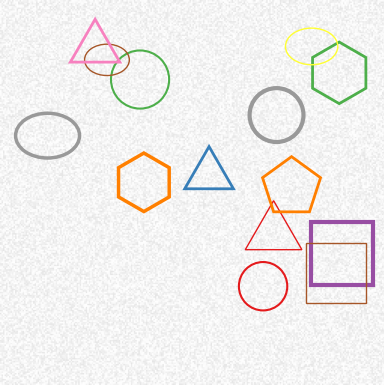[{"shape": "circle", "thickness": 1.5, "radius": 0.31, "center": [0.683, 0.257]}, {"shape": "triangle", "thickness": 1, "radius": 0.42, "center": [0.711, 0.394]}, {"shape": "triangle", "thickness": 2, "radius": 0.37, "center": [0.543, 0.546]}, {"shape": "hexagon", "thickness": 2, "radius": 0.4, "center": [0.881, 0.811]}, {"shape": "circle", "thickness": 1.5, "radius": 0.38, "center": [0.364, 0.793]}, {"shape": "square", "thickness": 3, "radius": 0.41, "center": [0.889, 0.342]}, {"shape": "pentagon", "thickness": 2, "radius": 0.4, "center": [0.757, 0.514]}, {"shape": "hexagon", "thickness": 2.5, "radius": 0.38, "center": [0.374, 0.526]}, {"shape": "oval", "thickness": 1, "radius": 0.34, "center": [0.809, 0.879]}, {"shape": "square", "thickness": 1, "radius": 0.39, "center": [0.872, 0.292]}, {"shape": "oval", "thickness": 1, "radius": 0.29, "center": [0.278, 0.845]}, {"shape": "triangle", "thickness": 2, "radius": 0.37, "center": [0.247, 0.876]}, {"shape": "circle", "thickness": 3, "radius": 0.35, "center": [0.718, 0.701]}, {"shape": "oval", "thickness": 2.5, "radius": 0.42, "center": [0.124, 0.648]}]